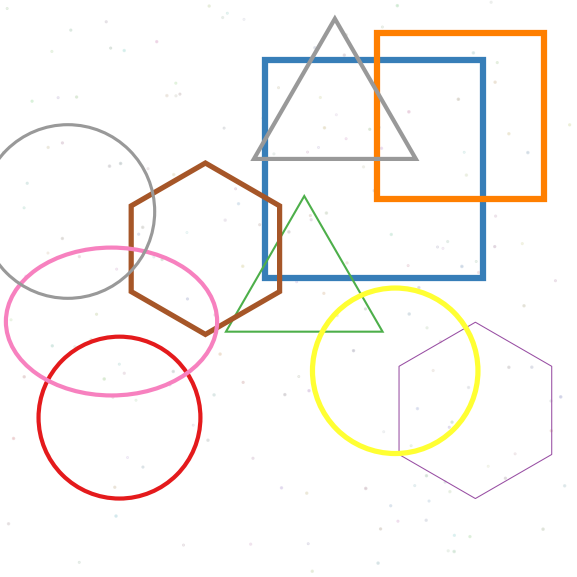[{"shape": "circle", "thickness": 2, "radius": 0.7, "center": [0.207, 0.276]}, {"shape": "square", "thickness": 3, "radius": 0.94, "center": [0.648, 0.707]}, {"shape": "triangle", "thickness": 1, "radius": 0.78, "center": [0.527, 0.503]}, {"shape": "hexagon", "thickness": 0.5, "radius": 0.76, "center": [0.823, 0.289]}, {"shape": "square", "thickness": 3, "radius": 0.72, "center": [0.797, 0.799]}, {"shape": "circle", "thickness": 2.5, "radius": 0.72, "center": [0.684, 0.357]}, {"shape": "hexagon", "thickness": 2.5, "radius": 0.74, "center": [0.356, 0.568]}, {"shape": "oval", "thickness": 2, "radius": 0.91, "center": [0.193, 0.442]}, {"shape": "circle", "thickness": 1.5, "radius": 0.75, "center": [0.118, 0.633]}, {"shape": "triangle", "thickness": 2, "radius": 0.81, "center": [0.58, 0.805]}]